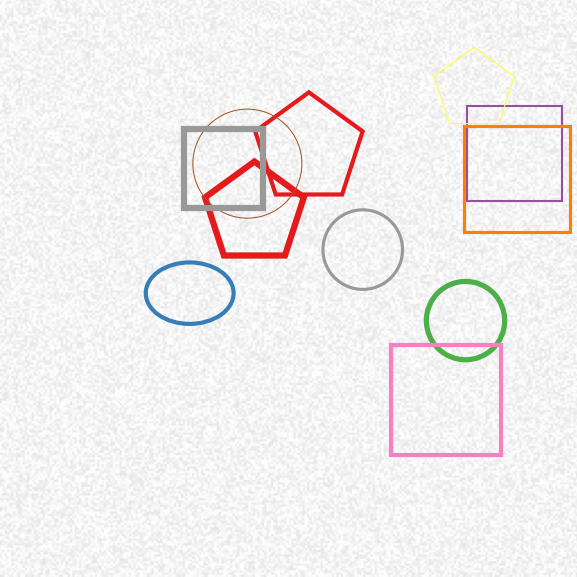[{"shape": "pentagon", "thickness": 3, "radius": 0.45, "center": [0.441, 0.629]}, {"shape": "pentagon", "thickness": 2, "radius": 0.49, "center": [0.535, 0.741]}, {"shape": "oval", "thickness": 2, "radius": 0.38, "center": [0.328, 0.491]}, {"shape": "circle", "thickness": 2.5, "radius": 0.34, "center": [0.806, 0.444]}, {"shape": "square", "thickness": 1, "radius": 0.41, "center": [0.89, 0.733]}, {"shape": "square", "thickness": 1.5, "radius": 0.46, "center": [0.895, 0.689]}, {"shape": "pentagon", "thickness": 0.5, "radius": 0.37, "center": [0.821, 0.844]}, {"shape": "circle", "thickness": 0.5, "radius": 0.47, "center": [0.428, 0.716]}, {"shape": "square", "thickness": 2, "radius": 0.48, "center": [0.772, 0.307]}, {"shape": "circle", "thickness": 1.5, "radius": 0.34, "center": [0.628, 0.567]}, {"shape": "square", "thickness": 3, "radius": 0.34, "center": [0.387, 0.707]}]